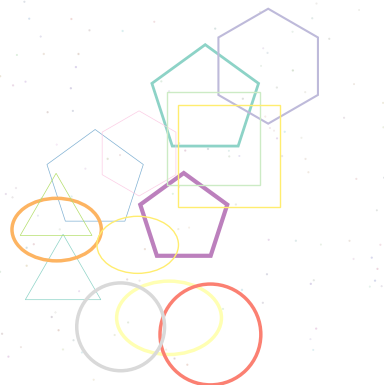[{"shape": "triangle", "thickness": 0.5, "radius": 0.57, "center": [0.164, 0.278]}, {"shape": "pentagon", "thickness": 2, "radius": 0.73, "center": [0.533, 0.738]}, {"shape": "oval", "thickness": 2.5, "radius": 0.68, "center": [0.439, 0.174]}, {"shape": "hexagon", "thickness": 1.5, "radius": 0.75, "center": [0.697, 0.828]}, {"shape": "circle", "thickness": 2.5, "radius": 0.65, "center": [0.547, 0.131]}, {"shape": "pentagon", "thickness": 0.5, "radius": 0.66, "center": [0.247, 0.532]}, {"shape": "oval", "thickness": 2.5, "radius": 0.58, "center": [0.147, 0.404]}, {"shape": "triangle", "thickness": 0.5, "radius": 0.54, "center": [0.146, 0.442]}, {"shape": "hexagon", "thickness": 0.5, "radius": 0.55, "center": [0.361, 0.601]}, {"shape": "circle", "thickness": 2.5, "radius": 0.57, "center": [0.313, 0.151]}, {"shape": "pentagon", "thickness": 3, "radius": 0.59, "center": [0.477, 0.432]}, {"shape": "square", "thickness": 1, "radius": 0.6, "center": [0.556, 0.641]}, {"shape": "oval", "thickness": 1, "radius": 0.53, "center": [0.358, 0.364]}, {"shape": "square", "thickness": 1, "radius": 0.66, "center": [0.595, 0.595]}]